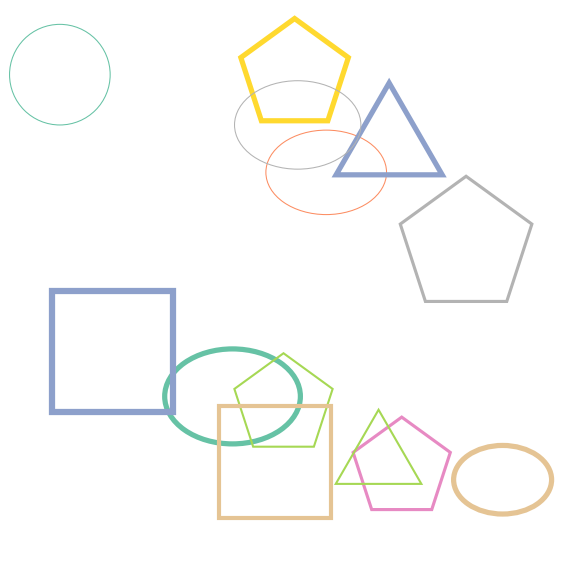[{"shape": "oval", "thickness": 2.5, "radius": 0.59, "center": [0.403, 0.313]}, {"shape": "circle", "thickness": 0.5, "radius": 0.44, "center": [0.104, 0.87]}, {"shape": "oval", "thickness": 0.5, "radius": 0.52, "center": [0.565, 0.701]}, {"shape": "triangle", "thickness": 2.5, "radius": 0.53, "center": [0.674, 0.749]}, {"shape": "square", "thickness": 3, "radius": 0.52, "center": [0.195, 0.391]}, {"shape": "pentagon", "thickness": 1.5, "radius": 0.44, "center": [0.696, 0.188]}, {"shape": "pentagon", "thickness": 1, "radius": 0.45, "center": [0.491, 0.298]}, {"shape": "triangle", "thickness": 1, "radius": 0.43, "center": [0.656, 0.204]}, {"shape": "pentagon", "thickness": 2.5, "radius": 0.49, "center": [0.51, 0.869]}, {"shape": "oval", "thickness": 2.5, "radius": 0.42, "center": [0.87, 0.168]}, {"shape": "square", "thickness": 2, "radius": 0.49, "center": [0.477, 0.199]}, {"shape": "pentagon", "thickness": 1.5, "radius": 0.6, "center": [0.807, 0.574]}, {"shape": "oval", "thickness": 0.5, "radius": 0.55, "center": [0.515, 0.783]}]